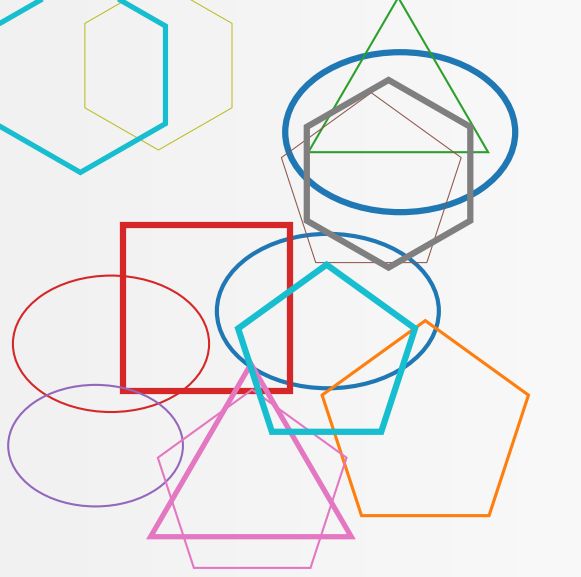[{"shape": "oval", "thickness": 3, "radius": 0.99, "center": [0.689, 0.77]}, {"shape": "oval", "thickness": 2, "radius": 0.95, "center": [0.564, 0.46]}, {"shape": "pentagon", "thickness": 1.5, "radius": 0.93, "center": [0.732, 0.257]}, {"shape": "triangle", "thickness": 1, "radius": 0.89, "center": [0.685, 0.825]}, {"shape": "square", "thickness": 3, "radius": 0.72, "center": [0.355, 0.466]}, {"shape": "oval", "thickness": 1, "radius": 0.84, "center": [0.191, 0.404]}, {"shape": "oval", "thickness": 1, "radius": 0.75, "center": [0.164, 0.227]}, {"shape": "pentagon", "thickness": 0.5, "radius": 0.81, "center": [0.639, 0.676]}, {"shape": "pentagon", "thickness": 1, "radius": 0.85, "center": [0.434, 0.154]}, {"shape": "triangle", "thickness": 2.5, "radius": 1.0, "center": [0.432, 0.169]}, {"shape": "hexagon", "thickness": 3, "radius": 0.81, "center": [0.668, 0.698]}, {"shape": "hexagon", "thickness": 0.5, "radius": 0.73, "center": [0.273, 0.886]}, {"shape": "pentagon", "thickness": 3, "radius": 0.8, "center": [0.562, 0.381]}, {"shape": "hexagon", "thickness": 2.5, "radius": 0.85, "center": [0.138, 0.87]}]